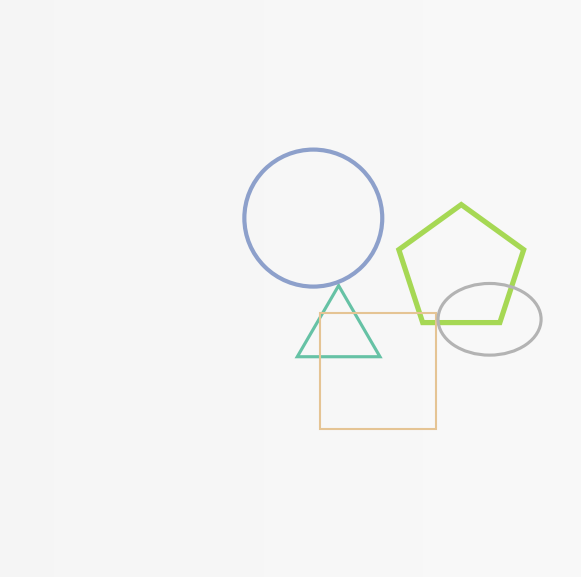[{"shape": "triangle", "thickness": 1.5, "radius": 0.41, "center": [0.583, 0.422]}, {"shape": "circle", "thickness": 2, "radius": 0.59, "center": [0.539, 0.621]}, {"shape": "pentagon", "thickness": 2.5, "radius": 0.56, "center": [0.794, 0.532]}, {"shape": "square", "thickness": 1, "radius": 0.5, "center": [0.651, 0.356]}, {"shape": "oval", "thickness": 1.5, "radius": 0.44, "center": [0.842, 0.446]}]